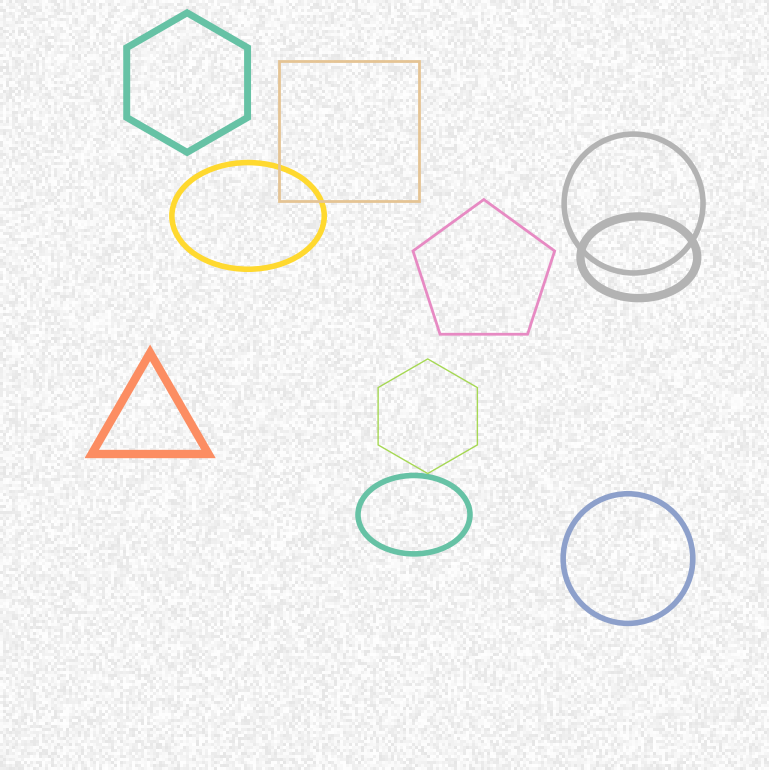[{"shape": "oval", "thickness": 2, "radius": 0.36, "center": [0.538, 0.332]}, {"shape": "hexagon", "thickness": 2.5, "radius": 0.45, "center": [0.243, 0.893]}, {"shape": "triangle", "thickness": 3, "radius": 0.44, "center": [0.195, 0.454]}, {"shape": "circle", "thickness": 2, "radius": 0.42, "center": [0.816, 0.275]}, {"shape": "pentagon", "thickness": 1, "radius": 0.48, "center": [0.628, 0.644]}, {"shape": "hexagon", "thickness": 0.5, "radius": 0.37, "center": [0.556, 0.459]}, {"shape": "oval", "thickness": 2, "radius": 0.49, "center": [0.322, 0.72]}, {"shape": "square", "thickness": 1, "radius": 0.45, "center": [0.453, 0.83]}, {"shape": "oval", "thickness": 3, "radius": 0.38, "center": [0.83, 0.666]}, {"shape": "circle", "thickness": 2, "radius": 0.45, "center": [0.823, 0.736]}]